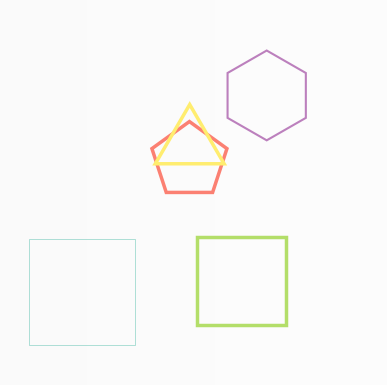[{"shape": "square", "thickness": 0.5, "radius": 0.69, "center": [0.211, 0.241]}, {"shape": "pentagon", "thickness": 2.5, "radius": 0.51, "center": [0.489, 0.583]}, {"shape": "square", "thickness": 2.5, "radius": 0.58, "center": [0.624, 0.27]}, {"shape": "hexagon", "thickness": 1.5, "radius": 0.58, "center": [0.688, 0.752]}, {"shape": "triangle", "thickness": 2.5, "radius": 0.51, "center": [0.49, 0.626]}]